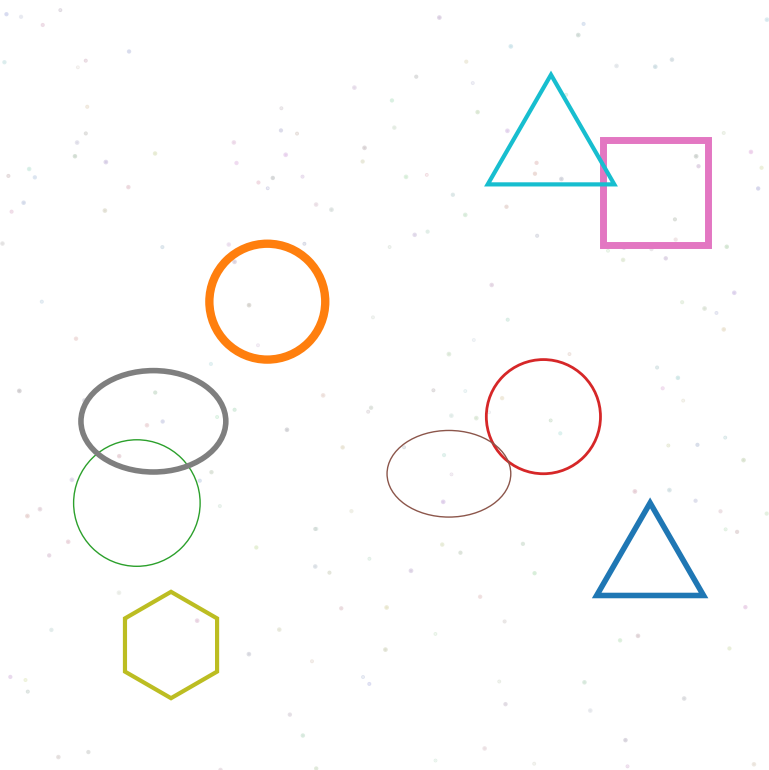[{"shape": "triangle", "thickness": 2, "radius": 0.4, "center": [0.844, 0.267]}, {"shape": "circle", "thickness": 3, "radius": 0.38, "center": [0.347, 0.608]}, {"shape": "circle", "thickness": 0.5, "radius": 0.41, "center": [0.178, 0.347]}, {"shape": "circle", "thickness": 1, "radius": 0.37, "center": [0.706, 0.459]}, {"shape": "oval", "thickness": 0.5, "radius": 0.4, "center": [0.583, 0.385]}, {"shape": "square", "thickness": 2.5, "radius": 0.34, "center": [0.852, 0.75]}, {"shape": "oval", "thickness": 2, "radius": 0.47, "center": [0.199, 0.453]}, {"shape": "hexagon", "thickness": 1.5, "radius": 0.35, "center": [0.222, 0.162]}, {"shape": "triangle", "thickness": 1.5, "radius": 0.47, "center": [0.716, 0.808]}]